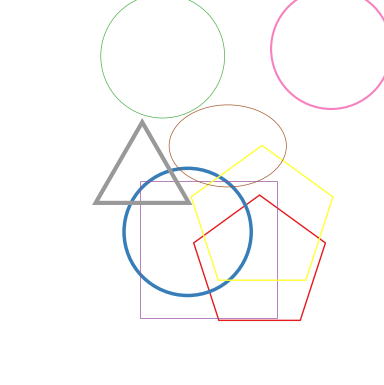[{"shape": "pentagon", "thickness": 1, "radius": 0.9, "center": [0.674, 0.313]}, {"shape": "circle", "thickness": 2.5, "radius": 0.83, "center": [0.487, 0.398]}, {"shape": "circle", "thickness": 0.5, "radius": 0.8, "center": [0.423, 0.854]}, {"shape": "square", "thickness": 0.5, "radius": 0.89, "center": [0.542, 0.352]}, {"shape": "pentagon", "thickness": 1, "radius": 0.97, "center": [0.681, 0.429]}, {"shape": "oval", "thickness": 0.5, "radius": 0.76, "center": [0.592, 0.621]}, {"shape": "circle", "thickness": 1.5, "radius": 0.78, "center": [0.86, 0.873]}, {"shape": "triangle", "thickness": 3, "radius": 0.7, "center": [0.369, 0.543]}]